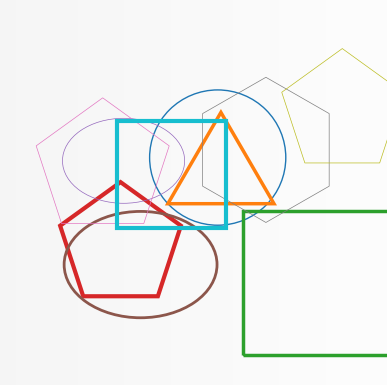[{"shape": "circle", "thickness": 1, "radius": 0.88, "center": [0.562, 0.591]}, {"shape": "triangle", "thickness": 2.5, "radius": 0.79, "center": [0.57, 0.55]}, {"shape": "square", "thickness": 2.5, "radius": 0.94, "center": [0.815, 0.265]}, {"shape": "pentagon", "thickness": 3, "radius": 0.82, "center": [0.311, 0.363]}, {"shape": "oval", "thickness": 0.5, "radius": 0.79, "center": [0.319, 0.582]}, {"shape": "oval", "thickness": 2, "radius": 0.99, "center": [0.363, 0.313]}, {"shape": "pentagon", "thickness": 0.5, "radius": 0.9, "center": [0.265, 0.565]}, {"shape": "hexagon", "thickness": 0.5, "radius": 0.94, "center": [0.686, 0.611]}, {"shape": "pentagon", "thickness": 0.5, "radius": 0.82, "center": [0.883, 0.71]}, {"shape": "square", "thickness": 3, "radius": 0.7, "center": [0.443, 0.546]}]